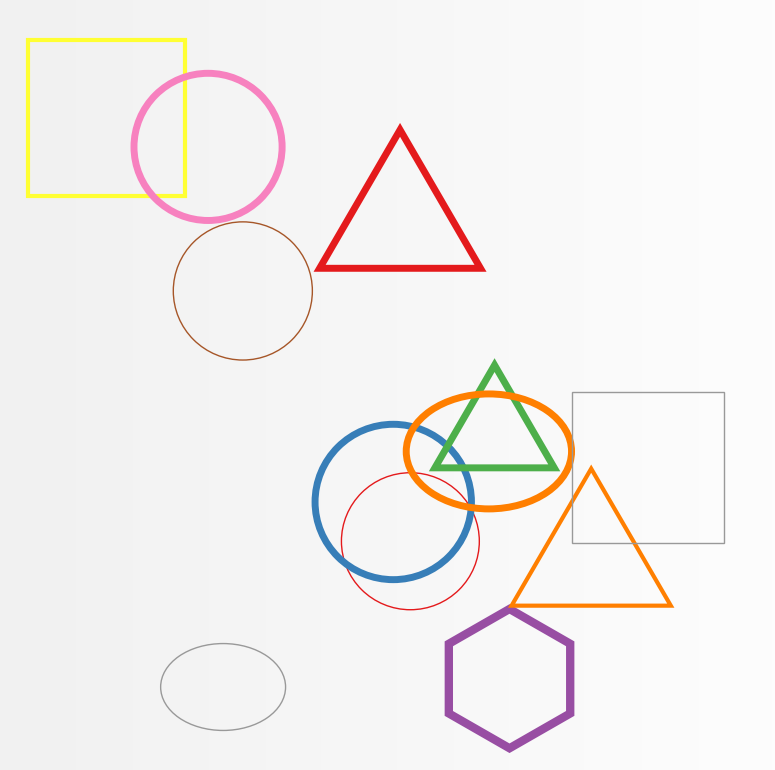[{"shape": "circle", "thickness": 0.5, "radius": 0.44, "center": [0.53, 0.297]}, {"shape": "triangle", "thickness": 2.5, "radius": 0.6, "center": [0.516, 0.711]}, {"shape": "circle", "thickness": 2.5, "radius": 0.5, "center": [0.507, 0.348]}, {"shape": "triangle", "thickness": 2.5, "radius": 0.44, "center": [0.638, 0.437]}, {"shape": "hexagon", "thickness": 3, "radius": 0.45, "center": [0.657, 0.119]}, {"shape": "oval", "thickness": 2.5, "radius": 0.53, "center": [0.631, 0.414]}, {"shape": "triangle", "thickness": 1.5, "radius": 0.59, "center": [0.763, 0.273]}, {"shape": "square", "thickness": 1.5, "radius": 0.51, "center": [0.138, 0.846]}, {"shape": "circle", "thickness": 0.5, "radius": 0.45, "center": [0.313, 0.622]}, {"shape": "circle", "thickness": 2.5, "radius": 0.48, "center": [0.268, 0.809]}, {"shape": "square", "thickness": 0.5, "radius": 0.49, "center": [0.836, 0.393]}, {"shape": "oval", "thickness": 0.5, "radius": 0.4, "center": [0.288, 0.108]}]